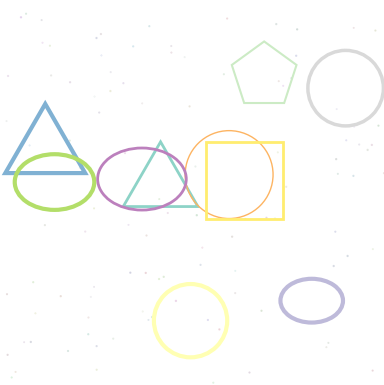[{"shape": "triangle", "thickness": 2, "radius": 0.56, "center": [0.417, 0.52]}, {"shape": "circle", "thickness": 3, "radius": 0.48, "center": [0.495, 0.167]}, {"shape": "oval", "thickness": 3, "radius": 0.41, "center": [0.81, 0.219]}, {"shape": "triangle", "thickness": 3, "radius": 0.6, "center": [0.118, 0.61]}, {"shape": "circle", "thickness": 1, "radius": 0.57, "center": [0.595, 0.547]}, {"shape": "oval", "thickness": 3, "radius": 0.52, "center": [0.142, 0.527]}, {"shape": "circle", "thickness": 2.5, "radius": 0.49, "center": [0.898, 0.771]}, {"shape": "oval", "thickness": 2, "radius": 0.58, "center": [0.369, 0.535]}, {"shape": "pentagon", "thickness": 1.5, "radius": 0.44, "center": [0.686, 0.804]}, {"shape": "square", "thickness": 2, "radius": 0.5, "center": [0.635, 0.531]}]